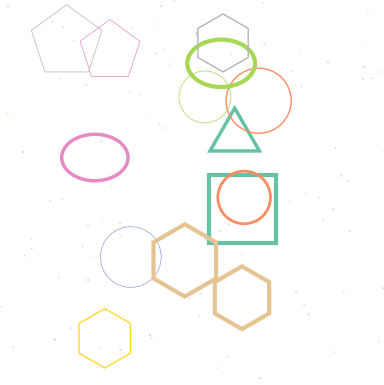[{"shape": "triangle", "thickness": 2.5, "radius": 0.37, "center": [0.61, 0.645]}, {"shape": "square", "thickness": 3, "radius": 0.44, "center": [0.63, 0.458]}, {"shape": "circle", "thickness": 2, "radius": 0.34, "center": [0.634, 0.487]}, {"shape": "circle", "thickness": 1, "radius": 0.42, "center": [0.672, 0.738]}, {"shape": "circle", "thickness": 0.5, "radius": 0.39, "center": [0.34, 0.332]}, {"shape": "oval", "thickness": 2.5, "radius": 0.43, "center": [0.246, 0.591]}, {"shape": "pentagon", "thickness": 0.5, "radius": 0.41, "center": [0.286, 0.868]}, {"shape": "circle", "thickness": 0.5, "radius": 0.34, "center": [0.532, 0.748]}, {"shape": "oval", "thickness": 3, "radius": 0.44, "center": [0.574, 0.836]}, {"shape": "hexagon", "thickness": 1, "radius": 0.39, "center": [0.272, 0.121]}, {"shape": "hexagon", "thickness": 3, "radius": 0.41, "center": [0.629, 0.227]}, {"shape": "hexagon", "thickness": 3, "radius": 0.47, "center": [0.48, 0.324]}, {"shape": "pentagon", "thickness": 0.5, "radius": 0.48, "center": [0.173, 0.891]}, {"shape": "hexagon", "thickness": 1, "radius": 0.38, "center": [0.579, 0.889]}]